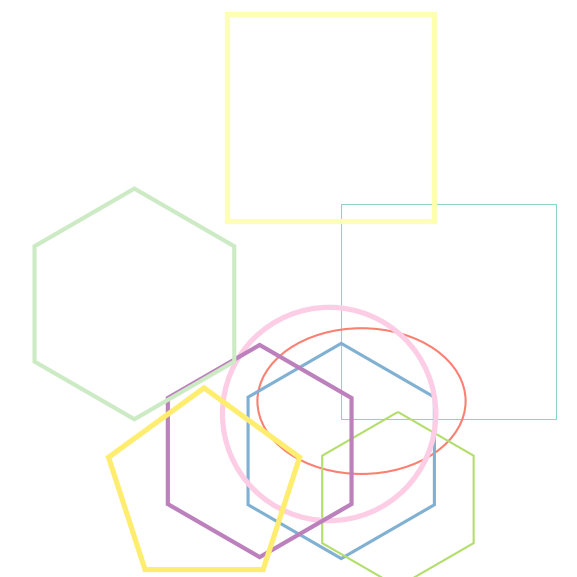[{"shape": "square", "thickness": 0.5, "radius": 0.93, "center": [0.777, 0.459]}, {"shape": "square", "thickness": 2.5, "radius": 0.9, "center": [0.572, 0.795]}, {"shape": "oval", "thickness": 1, "radius": 0.9, "center": [0.626, 0.305]}, {"shape": "hexagon", "thickness": 1.5, "radius": 0.93, "center": [0.591, 0.218]}, {"shape": "hexagon", "thickness": 1, "radius": 0.76, "center": [0.689, 0.134]}, {"shape": "circle", "thickness": 2.5, "radius": 0.92, "center": [0.57, 0.282]}, {"shape": "hexagon", "thickness": 2, "radius": 0.92, "center": [0.45, 0.218]}, {"shape": "hexagon", "thickness": 2, "radius": 1.0, "center": [0.233, 0.473]}, {"shape": "pentagon", "thickness": 2.5, "radius": 0.87, "center": [0.353, 0.154]}]